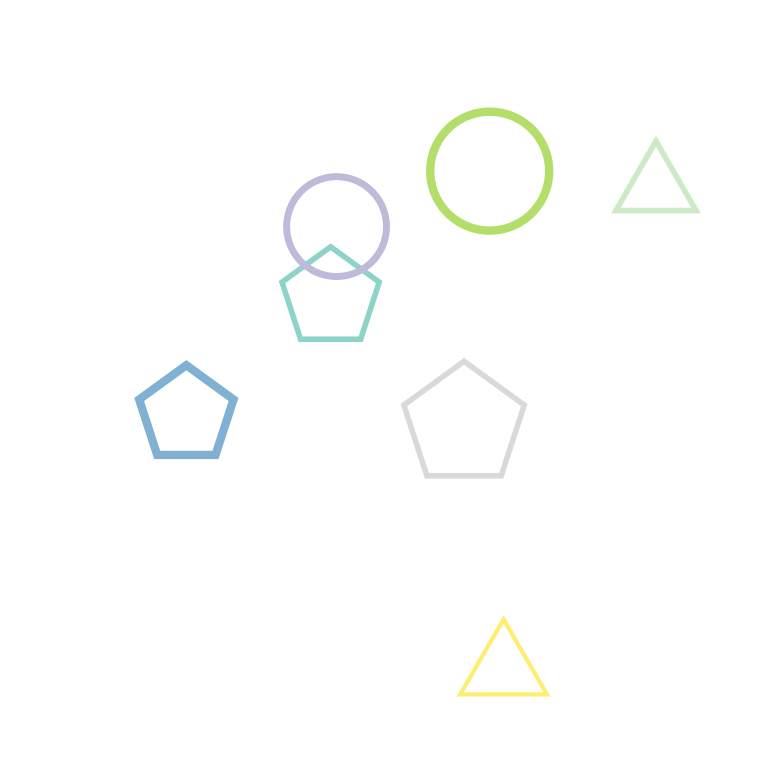[{"shape": "pentagon", "thickness": 2, "radius": 0.33, "center": [0.429, 0.613]}, {"shape": "circle", "thickness": 2.5, "radius": 0.32, "center": [0.437, 0.706]}, {"shape": "pentagon", "thickness": 3, "radius": 0.32, "center": [0.242, 0.461]}, {"shape": "circle", "thickness": 3, "radius": 0.39, "center": [0.636, 0.778]}, {"shape": "pentagon", "thickness": 2, "radius": 0.41, "center": [0.603, 0.449]}, {"shape": "triangle", "thickness": 2, "radius": 0.3, "center": [0.852, 0.757]}, {"shape": "triangle", "thickness": 1.5, "radius": 0.33, "center": [0.654, 0.131]}]